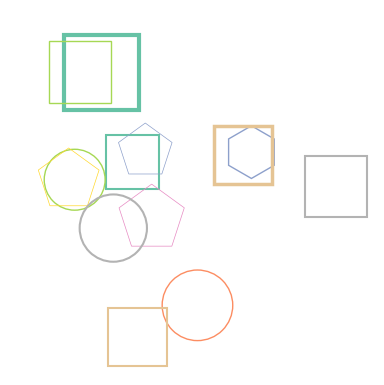[{"shape": "square", "thickness": 3, "radius": 0.49, "center": [0.263, 0.812]}, {"shape": "square", "thickness": 1.5, "radius": 0.34, "center": [0.345, 0.579]}, {"shape": "circle", "thickness": 1, "radius": 0.46, "center": [0.513, 0.207]}, {"shape": "hexagon", "thickness": 1, "radius": 0.34, "center": [0.653, 0.605]}, {"shape": "pentagon", "thickness": 0.5, "radius": 0.37, "center": [0.377, 0.607]}, {"shape": "pentagon", "thickness": 0.5, "radius": 0.45, "center": [0.394, 0.433]}, {"shape": "square", "thickness": 1, "radius": 0.4, "center": [0.207, 0.812]}, {"shape": "circle", "thickness": 1, "radius": 0.4, "center": [0.194, 0.533]}, {"shape": "pentagon", "thickness": 0.5, "radius": 0.41, "center": [0.178, 0.533]}, {"shape": "square", "thickness": 2.5, "radius": 0.38, "center": [0.631, 0.597]}, {"shape": "square", "thickness": 1.5, "radius": 0.38, "center": [0.357, 0.123]}, {"shape": "square", "thickness": 1.5, "radius": 0.4, "center": [0.873, 0.515]}, {"shape": "circle", "thickness": 1.5, "radius": 0.44, "center": [0.294, 0.408]}]